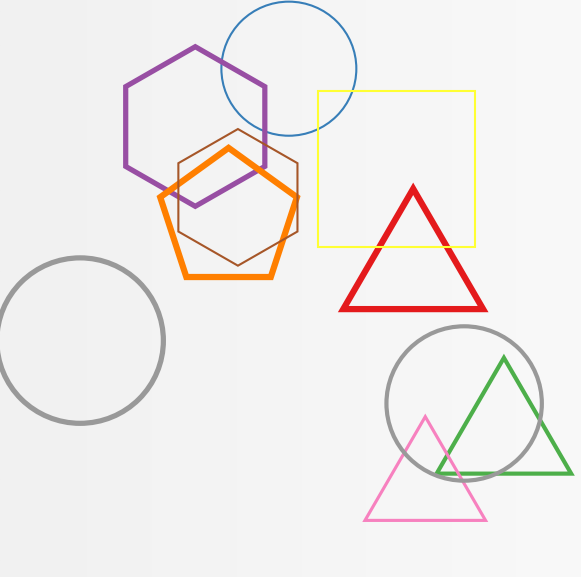[{"shape": "triangle", "thickness": 3, "radius": 0.69, "center": [0.711, 0.533]}, {"shape": "circle", "thickness": 1, "radius": 0.58, "center": [0.497, 0.88]}, {"shape": "triangle", "thickness": 2, "radius": 0.67, "center": [0.867, 0.246]}, {"shape": "hexagon", "thickness": 2.5, "radius": 0.69, "center": [0.336, 0.78]}, {"shape": "pentagon", "thickness": 3, "radius": 0.62, "center": [0.393, 0.619]}, {"shape": "square", "thickness": 1, "radius": 0.67, "center": [0.682, 0.707]}, {"shape": "hexagon", "thickness": 1, "radius": 0.59, "center": [0.409, 0.657]}, {"shape": "triangle", "thickness": 1.5, "radius": 0.6, "center": [0.732, 0.158]}, {"shape": "circle", "thickness": 2, "radius": 0.67, "center": [0.799, 0.3]}, {"shape": "circle", "thickness": 2.5, "radius": 0.72, "center": [0.138, 0.409]}]